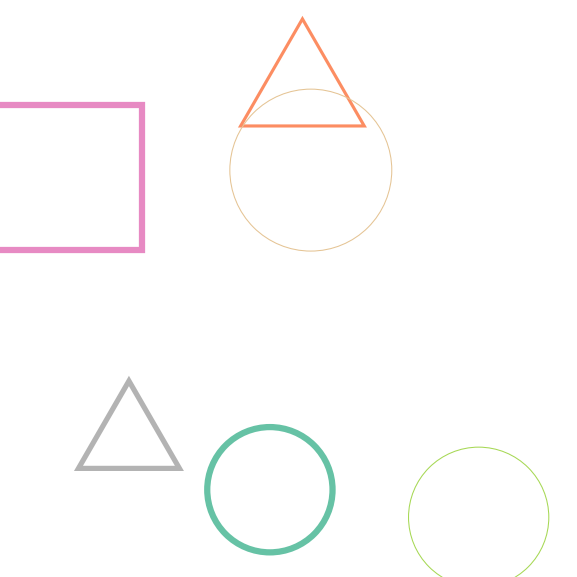[{"shape": "circle", "thickness": 3, "radius": 0.54, "center": [0.467, 0.151]}, {"shape": "triangle", "thickness": 1.5, "radius": 0.62, "center": [0.524, 0.843]}, {"shape": "square", "thickness": 3, "radius": 0.63, "center": [0.121, 0.691]}, {"shape": "circle", "thickness": 0.5, "radius": 0.61, "center": [0.829, 0.103]}, {"shape": "circle", "thickness": 0.5, "radius": 0.7, "center": [0.538, 0.705]}, {"shape": "triangle", "thickness": 2.5, "radius": 0.5, "center": [0.223, 0.239]}]